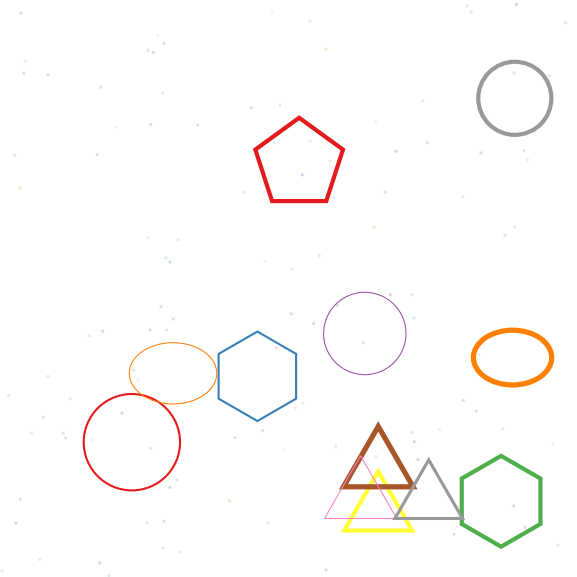[{"shape": "circle", "thickness": 1, "radius": 0.42, "center": [0.228, 0.233]}, {"shape": "pentagon", "thickness": 2, "radius": 0.4, "center": [0.518, 0.715]}, {"shape": "hexagon", "thickness": 1, "radius": 0.39, "center": [0.446, 0.348]}, {"shape": "hexagon", "thickness": 2, "radius": 0.39, "center": [0.868, 0.131]}, {"shape": "circle", "thickness": 0.5, "radius": 0.36, "center": [0.632, 0.422]}, {"shape": "oval", "thickness": 0.5, "radius": 0.38, "center": [0.3, 0.353]}, {"shape": "oval", "thickness": 2.5, "radius": 0.34, "center": [0.888, 0.38]}, {"shape": "triangle", "thickness": 2, "radius": 0.34, "center": [0.655, 0.114]}, {"shape": "triangle", "thickness": 2.5, "radius": 0.35, "center": [0.655, 0.191]}, {"shape": "triangle", "thickness": 0.5, "radius": 0.36, "center": [0.624, 0.138]}, {"shape": "triangle", "thickness": 1.5, "radius": 0.34, "center": [0.742, 0.135]}, {"shape": "circle", "thickness": 2, "radius": 0.32, "center": [0.891, 0.829]}]